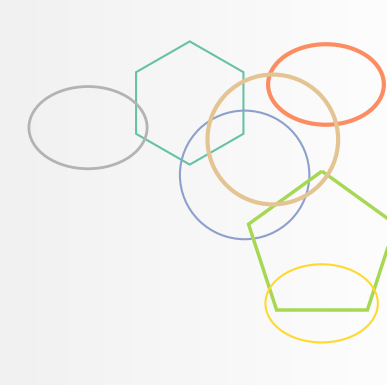[{"shape": "hexagon", "thickness": 1.5, "radius": 0.8, "center": [0.49, 0.732]}, {"shape": "oval", "thickness": 3, "radius": 0.75, "center": [0.841, 0.781]}, {"shape": "circle", "thickness": 1.5, "radius": 0.84, "center": [0.631, 0.546]}, {"shape": "pentagon", "thickness": 2.5, "radius": 1.0, "center": [0.831, 0.356]}, {"shape": "oval", "thickness": 1.5, "radius": 0.73, "center": [0.83, 0.212]}, {"shape": "circle", "thickness": 3, "radius": 0.84, "center": [0.704, 0.638]}, {"shape": "oval", "thickness": 2, "radius": 0.76, "center": [0.227, 0.668]}]